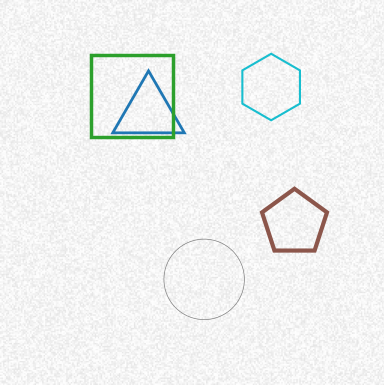[{"shape": "triangle", "thickness": 2, "radius": 0.54, "center": [0.386, 0.709]}, {"shape": "square", "thickness": 2.5, "radius": 0.53, "center": [0.343, 0.751]}, {"shape": "pentagon", "thickness": 3, "radius": 0.44, "center": [0.765, 0.421]}, {"shape": "circle", "thickness": 0.5, "radius": 0.52, "center": [0.53, 0.274]}, {"shape": "hexagon", "thickness": 1.5, "radius": 0.43, "center": [0.704, 0.774]}]